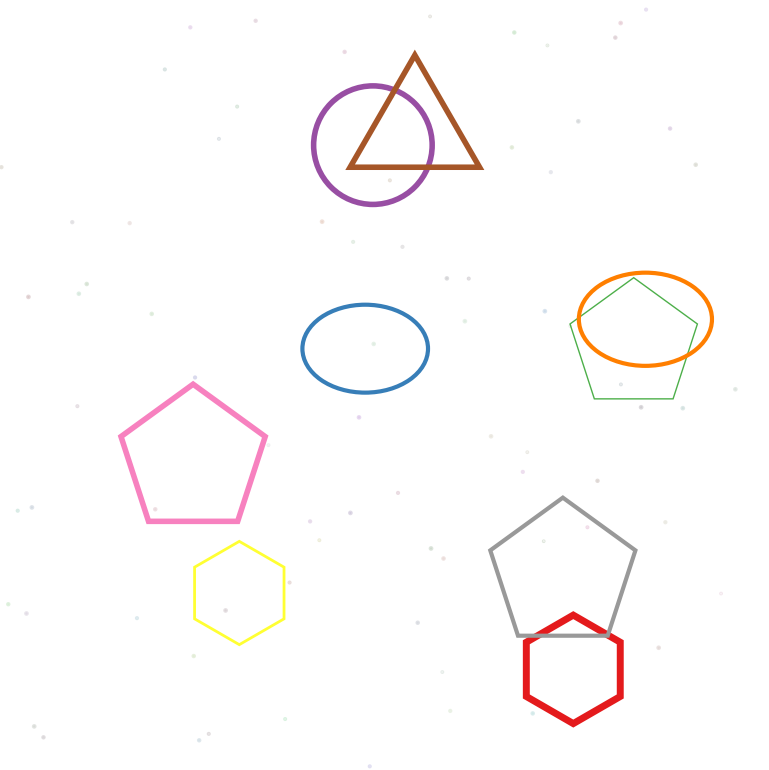[{"shape": "hexagon", "thickness": 2.5, "radius": 0.35, "center": [0.745, 0.131]}, {"shape": "oval", "thickness": 1.5, "radius": 0.41, "center": [0.474, 0.547]}, {"shape": "pentagon", "thickness": 0.5, "radius": 0.43, "center": [0.823, 0.552]}, {"shape": "circle", "thickness": 2, "radius": 0.38, "center": [0.484, 0.811]}, {"shape": "oval", "thickness": 1.5, "radius": 0.43, "center": [0.838, 0.585]}, {"shape": "hexagon", "thickness": 1, "radius": 0.34, "center": [0.311, 0.23]}, {"shape": "triangle", "thickness": 2, "radius": 0.49, "center": [0.539, 0.831]}, {"shape": "pentagon", "thickness": 2, "radius": 0.49, "center": [0.251, 0.403]}, {"shape": "pentagon", "thickness": 1.5, "radius": 0.5, "center": [0.731, 0.255]}]